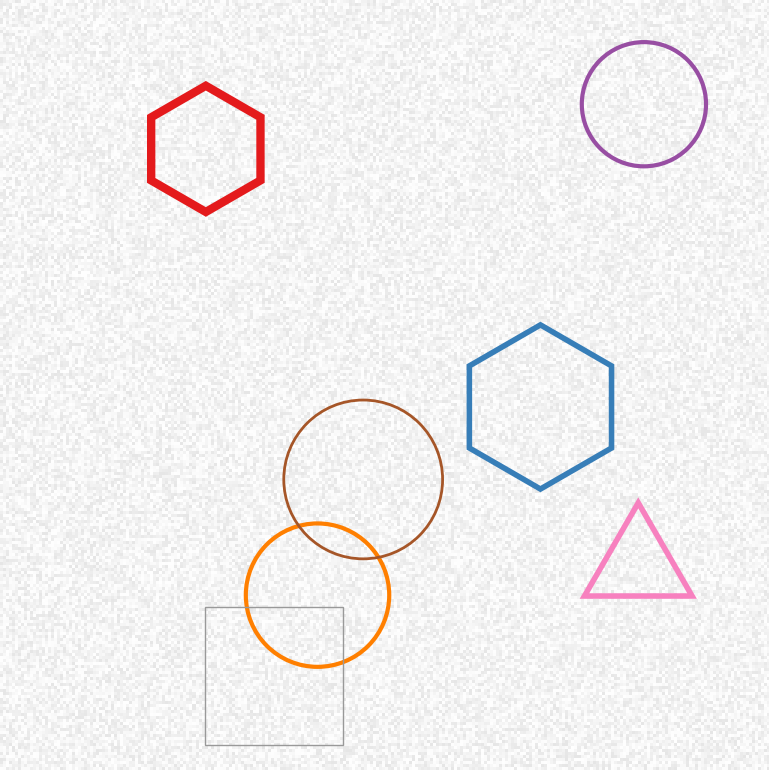[{"shape": "hexagon", "thickness": 3, "radius": 0.41, "center": [0.267, 0.807]}, {"shape": "hexagon", "thickness": 2, "radius": 0.53, "center": [0.702, 0.471]}, {"shape": "circle", "thickness": 1.5, "radius": 0.4, "center": [0.836, 0.865]}, {"shape": "circle", "thickness": 1.5, "radius": 0.47, "center": [0.412, 0.227]}, {"shape": "circle", "thickness": 1, "radius": 0.52, "center": [0.472, 0.377]}, {"shape": "triangle", "thickness": 2, "radius": 0.4, "center": [0.829, 0.266]}, {"shape": "square", "thickness": 0.5, "radius": 0.45, "center": [0.356, 0.122]}]